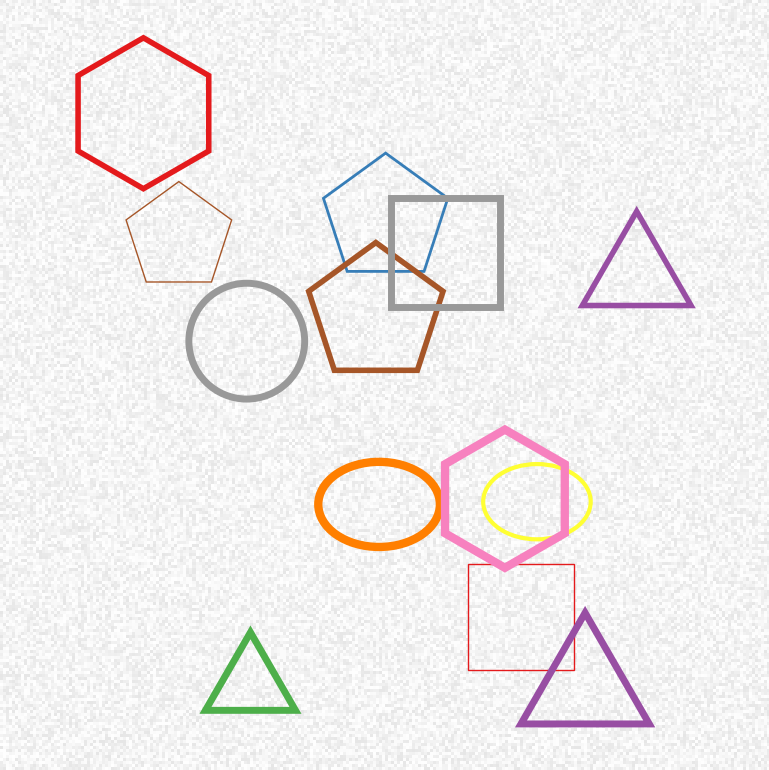[{"shape": "hexagon", "thickness": 2, "radius": 0.49, "center": [0.186, 0.853]}, {"shape": "square", "thickness": 0.5, "radius": 0.34, "center": [0.676, 0.198]}, {"shape": "pentagon", "thickness": 1, "radius": 0.42, "center": [0.501, 0.716]}, {"shape": "triangle", "thickness": 2.5, "radius": 0.34, "center": [0.325, 0.111]}, {"shape": "triangle", "thickness": 2, "radius": 0.41, "center": [0.827, 0.644]}, {"shape": "triangle", "thickness": 2.5, "radius": 0.48, "center": [0.76, 0.108]}, {"shape": "oval", "thickness": 3, "radius": 0.39, "center": [0.492, 0.345]}, {"shape": "oval", "thickness": 1.5, "radius": 0.35, "center": [0.697, 0.348]}, {"shape": "pentagon", "thickness": 2, "radius": 0.46, "center": [0.488, 0.593]}, {"shape": "pentagon", "thickness": 0.5, "radius": 0.36, "center": [0.232, 0.692]}, {"shape": "hexagon", "thickness": 3, "radius": 0.45, "center": [0.656, 0.352]}, {"shape": "circle", "thickness": 2.5, "radius": 0.38, "center": [0.32, 0.557]}, {"shape": "square", "thickness": 2.5, "radius": 0.35, "center": [0.578, 0.672]}]